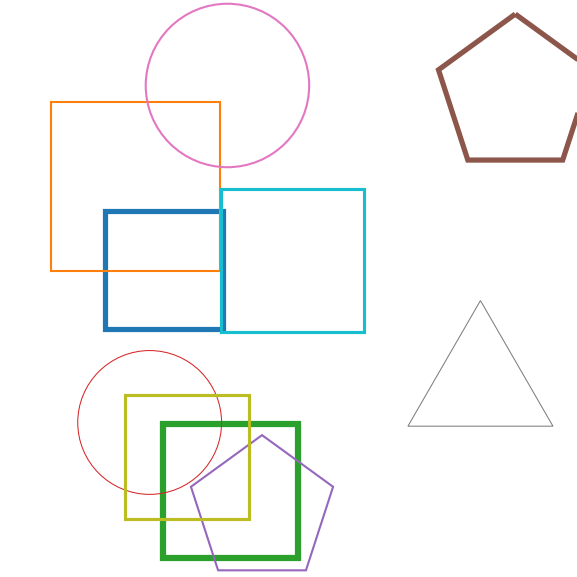[{"shape": "square", "thickness": 2.5, "radius": 0.51, "center": [0.284, 0.531]}, {"shape": "square", "thickness": 1, "radius": 0.73, "center": [0.235, 0.676]}, {"shape": "square", "thickness": 3, "radius": 0.58, "center": [0.399, 0.149]}, {"shape": "circle", "thickness": 0.5, "radius": 0.62, "center": [0.259, 0.268]}, {"shape": "pentagon", "thickness": 1, "radius": 0.65, "center": [0.454, 0.116]}, {"shape": "pentagon", "thickness": 2.5, "radius": 0.7, "center": [0.892, 0.835]}, {"shape": "circle", "thickness": 1, "radius": 0.71, "center": [0.394, 0.851]}, {"shape": "triangle", "thickness": 0.5, "radius": 0.73, "center": [0.832, 0.334]}, {"shape": "square", "thickness": 1.5, "radius": 0.54, "center": [0.324, 0.208]}, {"shape": "square", "thickness": 1.5, "radius": 0.62, "center": [0.507, 0.547]}]